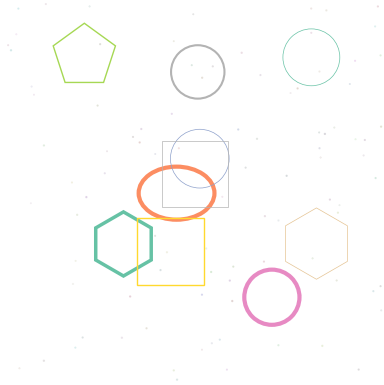[{"shape": "hexagon", "thickness": 2.5, "radius": 0.42, "center": [0.321, 0.366]}, {"shape": "circle", "thickness": 0.5, "radius": 0.37, "center": [0.809, 0.851]}, {"shape": "oval", "thickness": 3, "radius": 0.49, "center": [0.459, 0.498]}, {"shape": "circle", "thickness": 0.5, "radius": 0.38, "center": [0.519, 0.588]}, {"shape": "circle", "thickness": 3, "radius": 0.36, "center": [0.706, 0.228]}, {"shape": "pentagon", "thickness": 1, "radius": 0.42, "center": [0.219, 0.855]}, {"shape": "square", "thickness": 1, "radius": 0.44, "center": [0.443, 0.346]}, {"shape": "hexagon", "thickness": 0.5, "radius": 0.46, "center": [0.822, 0.367]}, {"shape": "square", "thickness": 0.5, "radius": 0.43, "center": [0.506, 0.548]}, {"shape": "circle", "thickness": 1.5, "radius": 0.35, "center": [0.514, 0.813]}]